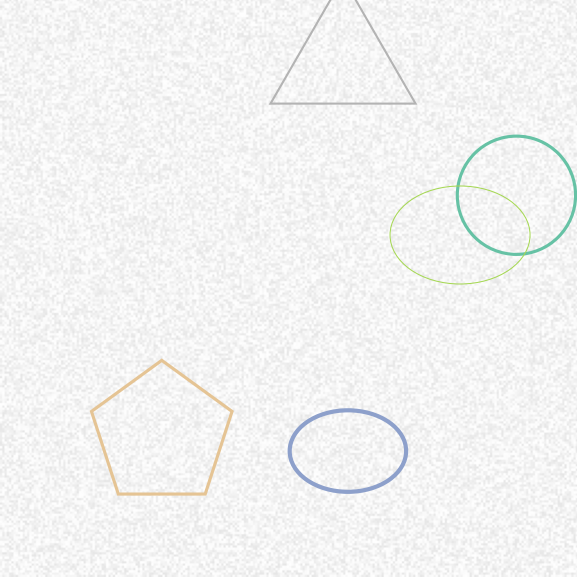[{"shape": "circle", "thickness": 1.5, "radius": 0.51, "center": [0.894, 0.661]}, {"shape": "oval", "thickness": 2, "radius": 0.5, "center": [0.602, 0.218]}, {"shape": "oval", "thickness": 0.5, "radius": 0.61, "center": [0.797, 0.592]}, {"shape": "pentagon", "thickness": 1.5, "radius": 0.64, "center": [0.28, 0.247]}, {"shape": "triangle", "thickness": 1, "radius": 0.72, "center": [0.594, 0.892]}]